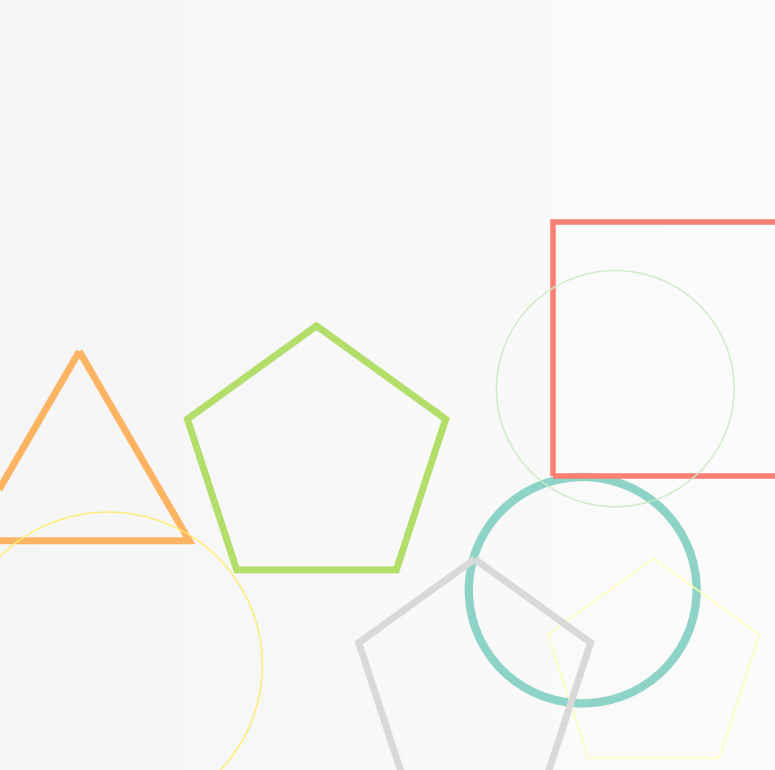[{"shape": "circle", "thickness": 3, "radius": 0.73, "center": [0.752, 0.234]}, {"shape": "pentagon", "thickness": 0.5, "radius": 0.72, "center": [0.844, 0.131]}, {"shape": "square", "thickness": 2, "radius": 0.82, "center": [0.878, 0.547]}, {"shape": "triangle", "thickness": 2.5, "radius": 0.82, "center": [0.102, 0.38]}, {"shape": "pentagon", "thickness": 2.5, "radius": 0.88, "center": [0.408, 0.402]}, {"shape": "pentagon", "thickness": 2.5, "radius": 0.79, "center": [0.612, 0.117]}, {"shape": "circle", "thickness": 0.5, "radius": 0.77, "center": [0.794, 0.495]}, {"shape": "circle", "thickness": 0.5, "radius": 0.99, "center": [0.14, 0.136]}]